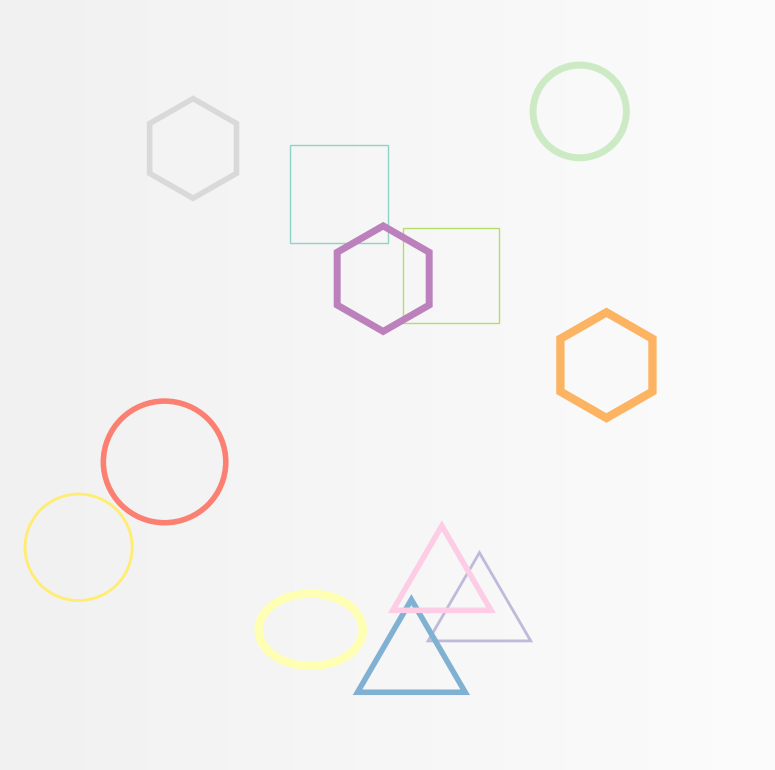[{"shape": "square", "thickness": 0.5, "radius": 0.32, "center": [0.438, 0.748]}, {"shape": "oval", "thickness": 3, "radius": 0.34, "center": [0.401, 0.182]}, {"shape": "triangle", "thickness": 1, "radius": 0.38, "center": [0.619, 0.206]}, {"shape": "circle", "thickness": 2, "radius": 0.39, "center": [0.212, 0.4]}, {"shape": "triangle", "thickness": 2, "radius": 0.4, "center": [0.531, 0.141]}, {"shape": "hexagon", "thickness": 3, "radius": 0.34, "center": [0.782, 0.526]}, {"shape": "square", "thickness": 0.5, "radius": 0.31, "center": [0.582, 0.642]}, {"shape": "triangle", "thickness": 2, "radius": 0.37, "center": [0.57, 0.244]}, {"shape": "hexagon", "thickness": 2, "radius": 0.32, "center": [0.249, 0.807]}, {"shape": "hexagon", "thickness": 2.5, "radius": 0.34, "center": [0.494, 0.638]}, {"shape": "circle", "thickness": 2.5, "radius": 0.3, "center": [0.748, 0.855]}, {"shape": "circle", "thickness": 1, "radius": 0.35, "center": [0.101, 0.289]}]